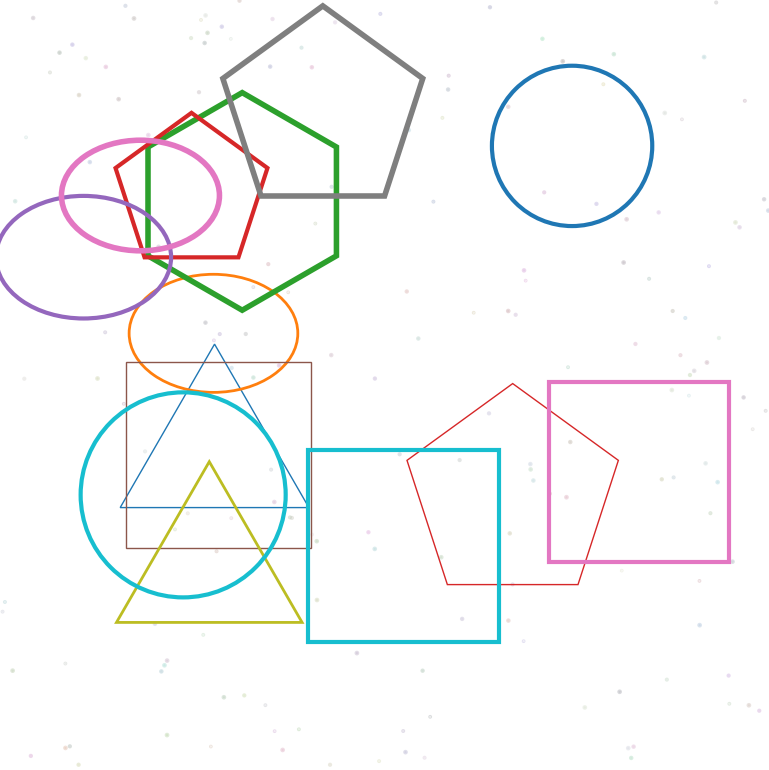[{"shape": "circle", "thickness": 1.5, "radius": 0.52, "center": [0.743, 0.811]}, {"shape": "triangle", "thickness": 0.5, "radius": 0.71, "center": [0.279, 0.412]}, {"shape": "oval", "thickness": 1, "radius": 0.55, "center": [0.277, 0.567]}, {"shape": "hexagon", "thickness": 2, "radius": 0.71, "center": [0.315, 0.738]}, {"shape": "pentagon", "thickness": 1.5, "radius": 0.52, "center": [0.249, 0.75]}, {"shape": "pentagon", "thickness": 0.5, "radius": 0.72, "center": [0.666, 0.358]}, {"shape": "oval", "thickness": 1.5, "radius": 0.57, "center": [0.108, 0.666]}, {"shape": "square", "thickness": 0.5, "radius": 0.6, "center": [0.283, 0.409]}, {"shape": "square", "thickness": 1.5, "radius": 0.58, "center": [0.83, 0.386]}, {"shape": "oval", "thickness": 2, "radius": 0.51, "center": [0.182, 0.746]}, {"shape": "pentagon", "thickness": 2, "radius": 0.68, "center": [0.419, 0.856]}, {"shape": "triangle", "thickness": 1, "radius": 0.7, "center": [0.272, 0.261]}, {"shape": "square", "thickness": 1.5, "radius": 0.62, "center": [0.524, 0.291]}, {"shape": "circle", "thickness": 1.5, "radius": 0.67, "center": [0.238, 0.357]}]